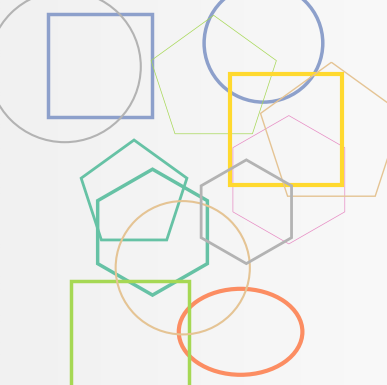[{"shape": "hexagon", "thickness": 2.5, "radius": 0.82, "center": [0.394, 0.397]}, {"shape": "pentagon", "thickness": 2, "radius": 0.72, "center": [0.346, 0.493]}, {"shape": "oval", "thickness": 3, "radius": 0.8, "center": [0.621, 0.138]}, {"shape": "square", "thickness": 2.5, "radius": 0.67, "center": [0.259, 0.83]}, {"shape": "circle", "thickness": 2.5, "radius": 0.77, "center": [0.68, 0.888]}, {"shape": "hexagon", "thickness": 0.5, "radius": 0.83, "center": [0.745, 0.533]}, {"shape": "square", "thickness": 2.5, "radius": 0.76, "center": [0.336, 0.119]}, {"shape": "pentagon", "thickness": 0.5, "radius": 0.85, "center": [0.552, 0.79]}, {"shape": "square", "thickness": 3, "radius": 0.72, "center": [0.738, 0.663]}, {"shape": "pentagon", "thickness": 1, "radius": 0.96, "center": [0.855, 0.646]}, {"shape": "circle", "thickness": 1.5, "radius": 0.87, "center": [0.472, 0.305]}, {"shape": "circle", "thickness": 1.5, "radius": 0.98, "center": [0.167, 0.827]}, {"shape": "hexagon", "thickness": 2, "radius": 0.67, "center": [0.636, 0.45]}]